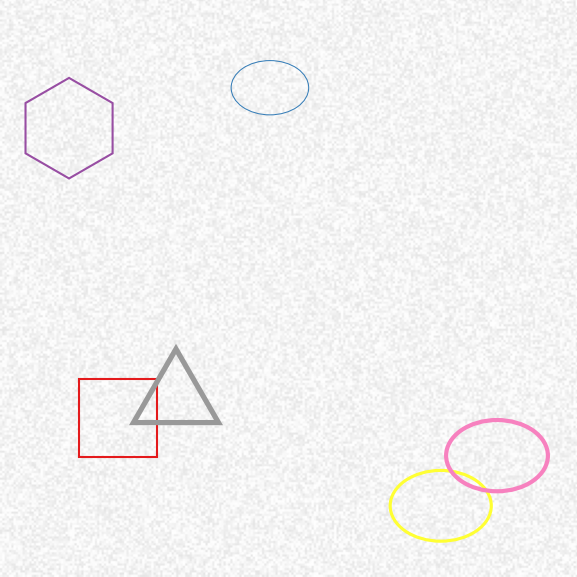[{"shape": "square", "thickness": 1, "radius": 0.34, "center": [0.204, 0.275]}, {"shape": "oval", "thickness": 0.5, "radius": 0.34, "center": [0.467, 0.847]}, {"shape": "hexagon", "thickness": 1, "radius": 0.44, "center": [0.12, 0.777]}, {"shape": "oval", "thickness": 1.5, "radius": 0.44, "center": [0.763, 0.123]}, {"shape": "oval", "thickness": 2, "radius": 0.44, "center": [0.861, 0.21]}, {"shape": "triangle", "thickness": 2.5, "radius": 0.42, "center": [0.305, 0.31]}]